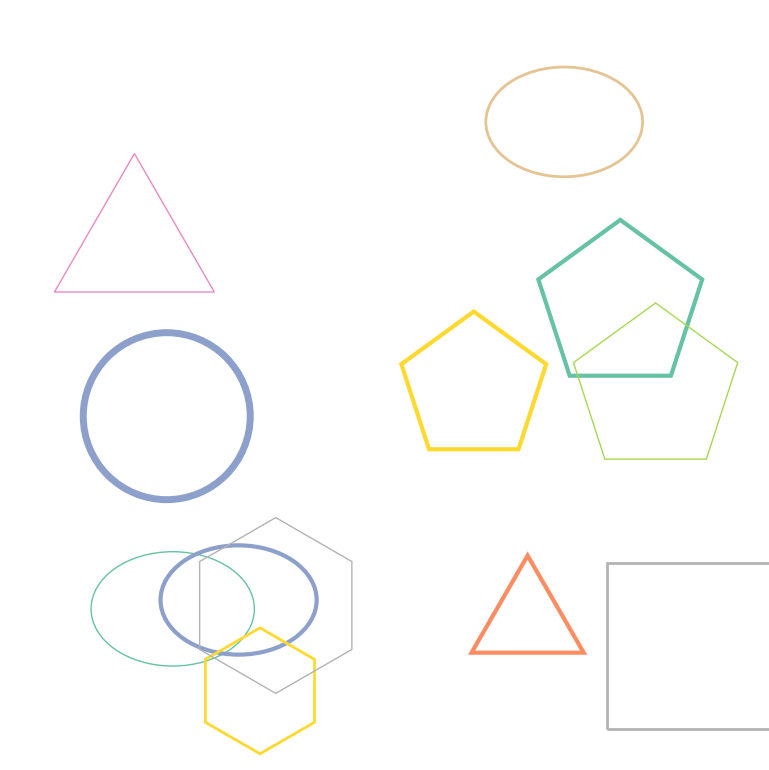[{"shape": "pentagon", "thickness": 1.5, "radius": 0.56, "center": [0.806, 0.603]}, {"shape": "oval", "thickness": 0.5, "radius": 0.53, "center": [0.224, 0.209]}, {"shape": "triangle", "thickness": 1.5, "radius": 0.42, "center": [0.685, 0.194]}, {"shape": "oval", "thickness": 1.5, "radius": 0.51, "center": [0.31, 0.221]}, {"shape": "circle", "thickness": 2.5, "radius": 0.54, "center": [0.217, 0.459]}, {"shape": "triangle", "thickness": 0.5, "radius": 0.6, "center": [0.175, 0.681]}, {"shape": "pentagon", "thickness": 0.5, "radius": 0.56, "center": [0.851, 0.494]}, {"shape": "hexagon", "thickness": 1, "radius": 0.41, "center": [0.338, 0.103]}, {"shape": "pentagon", "thickness": 1.5, "radius": 0.49, "center": [0.615, 0.497]}, {"shape": "oval", "thickness": 1, "radius": 0.51, "center": [0.733, 0.842]}, {"shape": "hexagon", "thickness": 0.5, "radius": 0.57, "center": [0.358, 0.214]}, {"shape": "square", "thickness": 1, "radius": 0.54, "center": [0.895, 0.161]}]